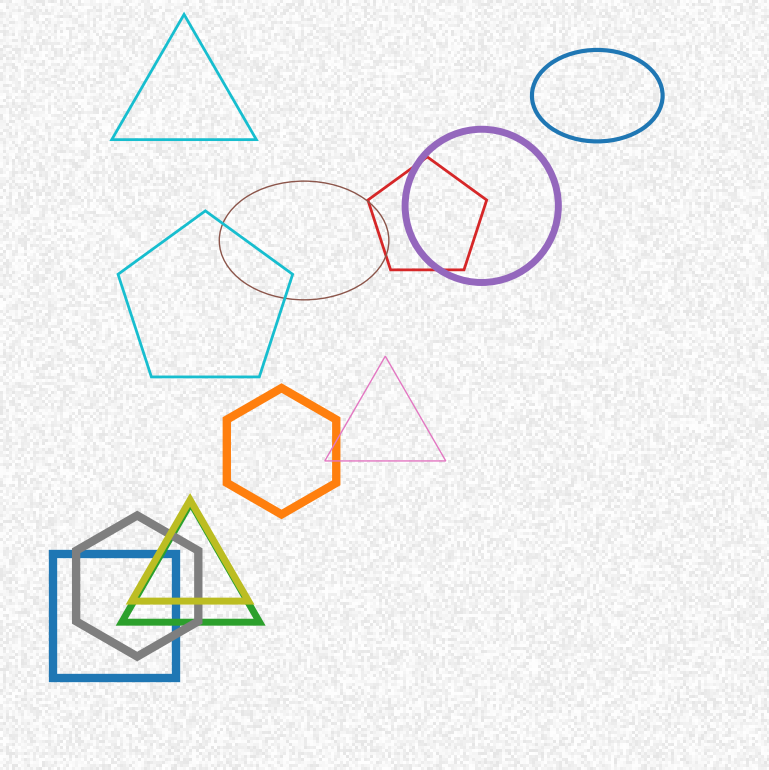[{"shape": "square", "thickness": 3, "radius": 0.4, "center": [0.149, 0.2]}, {"shape": "oval", "thickness": 1.5, "radius": 0.42, "center": [0.776, 0.876]}, {"shape": "hexagon", "thickness": 3, "radius": 0.41, "center": [0.366, 0.414]}, {"shape": "triangle", "thickness": 2.5, "radius": 0.52, "center": [0.248, 0.244]}, {"shape": "pentagon", "thickness": 1, "radius": 0.41, "center": [0.555, 0.715]}, {"shape": "circle", "thickness": 2.5, "radius": 0.5, "center": [0.626, 0.733]}, {"shape": "oval", "thickness": 0.5, "radius": 0.55, "center": [0.395, 0.688]}, {"shape": "triangle", "thickness": 0.5, "radius": 0.45, "center": [0.5, 0.447]}, {"shape": "hexagon", "thickness": 3, "radius": 0.46, "center": [0.178, 0.239]}, {"shape": "triangle", "thickness": 2.5, "radius": 0.44, "center": [0.247, 0.263]}, {"shape": "pentagon", "thickness": 1, "radius": 0.6, "center": [0.267, 0.607]}, {"shape": "triangle", "thickness": 1, "radius": 0.54, "center": [0.239, 0.873]}]